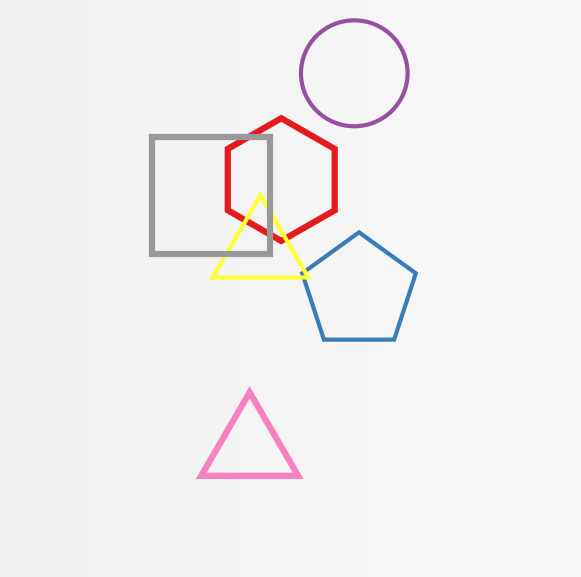[{"shape": "hexagon", "thickness": 3, "radius": 0.53, "center": [0.484, 0.688]}, {"shape": "pentagon", "thickness": 2, "radius": 0.51, "center": [0.618, 0.494]}, {"shape": "circle", "thickness": 2, "radius": 0.46, "center": [0.61, 0.872]}, {"shape": "triangle", "thickness": 2, "radius": 0.47, "center": [0.448, 0.566]}, {"shape": "triangle", "thickness": 3, "radius": 0.48, "center": [0.43, 0.223]}, {"shape": "square", "thickness": 3, "radius": 0.51, "center": [0.364, 0.66]}]